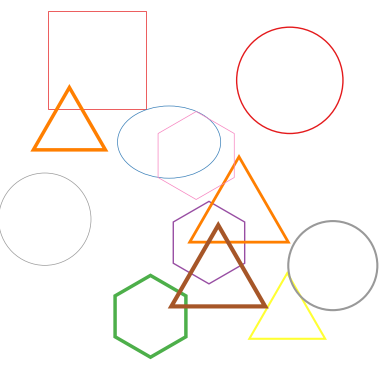[{"shape": "circle", "thickness": 1, "radius": 0.69, "center": [0.753, 0.791]}, {"shape": "square", "thickness": 0.5, "radius": 0.64, "center": [0.253, 0.845]}, {"shape": "oval", "thickness": 0.5, "radius": 0.67, "center": [0.439, 0.631]}, {"shape": "hexagon", "thickness": 2.5, "radius": 0.53, "center": [0.391, 0.178]}, {"shape": "hexagon", "thickness": 1, "radius": 0.54, "center": [0.543, 0.37]}, {"shape": "triangle", "thickness": 2.5, "radius": 0.54, "center": [0.18, 0.665]}, {"shape": "triangle", "thickness": 2, "radius": 0.74, "center": [0.621, 0.445]}, {"shape": "triangle", "thickness": 1.5, "radius": 0.57, "center": [0.746, 0.177]}, {"shape": "triangle", "thickness": 3, "radius": 0.7, "center": [0.567, 0.274]}, {"shape": "hexagon", "thickness": 0.5, "radius": 0.57, "center": [0.51, 0.596]}, {"shape": "circle", "thickness": 1.5, "radius": 0.58, "center": [0.864, 0.31]}, {"shape": "circle", "thickness": 0.5, "radius": 0.6, "center": [0.116, 0.431]}]